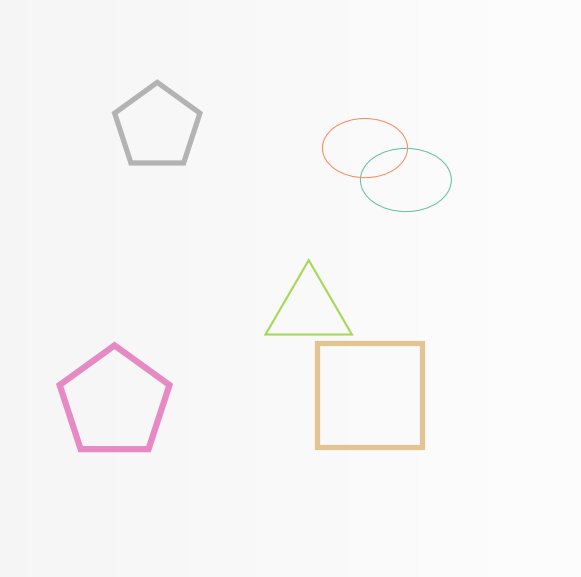[{"shape": "oval", "thickness": 0.5, "radius": 0.39, "center": [0.698, 0.687]}, {"shape": "oval", "thickness": 0.5, "radius": 0.37, "center": [0.628, 0.743]}, {"shape": "pentagon", "thickness": 3, "radius": 0.5, "center": [0.197, 0.302]}, {"shape": "triangle", "thickness": 1, "radius": 0.43, "center": [0.531, 0.463]}, {"shape": "square", "thickness": 2.5, "radius": 0.45, "center": [0.636, 0.315]}, {"shape": "pentagon", "thickness": 2.5, "radius": 0.39, "center": [0.271, 0.779]}]